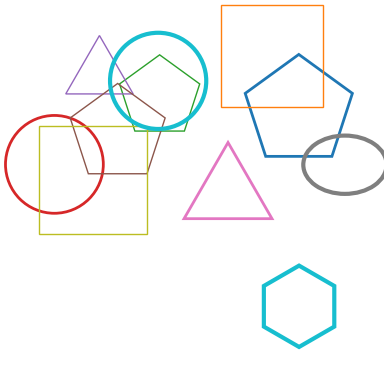[{"shape": "pentagon", "thickness": 2, "radius": 0.73, "center": [0.776, 0.712]}, {"shape": "square", "thickness": 1, "radius": 0.66, "center": [0.706, 0.854]}, {"shape": "pentagon", "thickness": 1, "radius": 0.55, "center": [0.415, 0.748]}, {"shape": "circle", "thickness": 2, "radius": 0.64, "center": [0.141, 0.573]}, {"shape": "triangle", "thickness": 1, "radius": 0.51, "center": [0.258, 0.807]}, {"shape": "pentagon", "thickness": 1, "radius": 0.65, "center": [0.306, 0.654]}, {"shape": "triangle", "thickness": 2, "radius": 0.66, "center": [0.592, 0.498]}, {"shape": "oval", "thickness": 3, "radius": 0.54, "center": [0.896, 0.572]}, {"shape": "square", "thickness": 1, "radius": 0.7, "center": [0.242, 0.532]}, {"shape": "circle", "thickness": 3, "radius": 0.62, "center": [0.411, 0.79]}, {"shape": "hexagon", "thickness": 3, "radius": 0.53, "center": [0.777, 0.204]}]